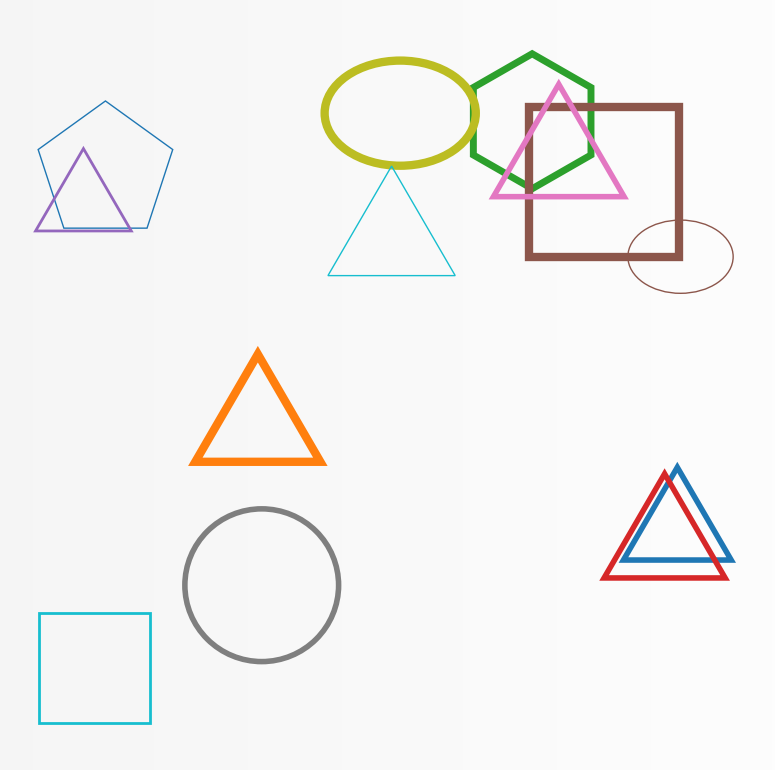[{"shape": "pentagon", "thickness": 0.5, "radius": 0.46, "center": [0.136, 0.778]}, {"shape": "triangle", "thickness": 2, "radius": 0.4, "center": [0.874, 0.313]}, {"shape": "triangle", "thickness": 3, "radius": 0.47, "center": [0.333, 0.447]}, {"shape": "hexagon", "thickness": 2.5, "radius": 0.44, "center": [0.687, 0.843]}, {"shape": "triangle", "thickness": 2, "radius": 0.45, "center": [0.858, 0.294]}, {"shape": "triangle", "thickness": 1, "radius": 0.36, "center": [0.108, 0.736]}, {"shape": "square", "thickness": 3, "radius": 0.49, "center": [0.779, 0.763]}, {"shape": "oval", "thickness": 0.5, "radius": 0.34, "center": [0.878, 0.667]}, {"shape": "triangle", "thickness": 2, "radius": 0.49, "center": [0.721, 0.793]}, {"shape": "circle", "thickness": 2, "radius": 0.5, "center": [0.338, 0.24]}, {"shape": "oval", "thickness": 3, "radius": 0.49, "center": [0.516, 0.853]}, {"shape": "square", "thickness": 1, "radius": 0.36, "center": [0.122, 0.132]}, {"shape": "triangle", "thickness": 0.5, "radius": 0.47, "center": [0.505, 0.689]}]